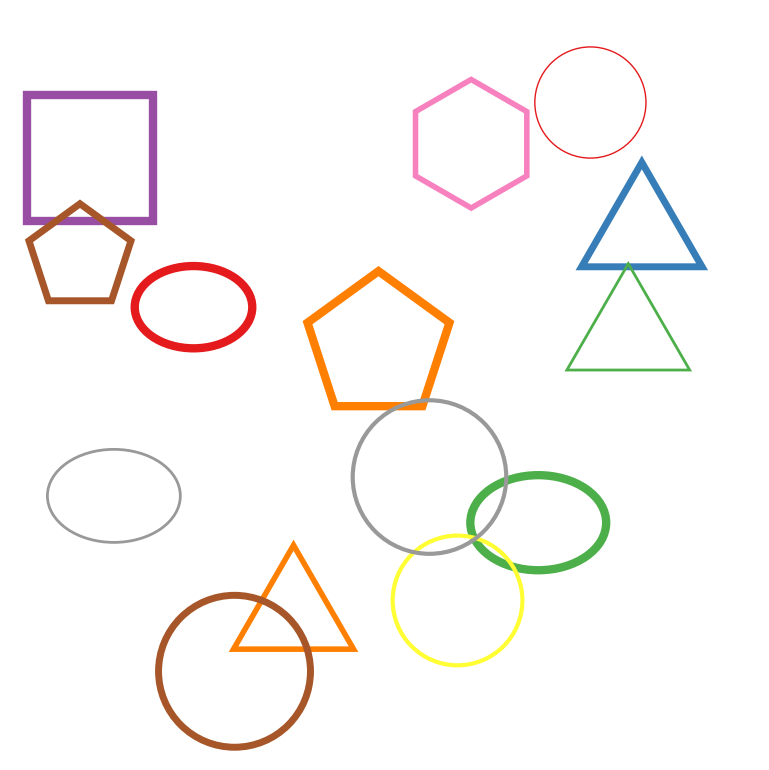[{"shape": "circle", "thickness": 0.5, "radius": 0.36, "center": [0.767, 0.867]}, {"shape": "oval", "thickness": 3, "radius": 0.38, "center": [0.251, 0.601]}, {"shape": "triangle", "thickness": 2.5, "radius": 0.45, "center": [0.834, 0.699]}, {"shape": "triangle", "thickness": 1, "radius": 0.46, "center": [0.816, 0.565]}, {"shape": "oval", "thickness": 3, "radius": 0.44, "center": [0.699, 0.321]}, {"shape": "square", "thickness": 3, "radius": 0.41, "center": [0.117, 0.795]}, {"shape": "pentagon", "thickness": 3, "radius": 0.48, "center": [0.492, 0.551]}, {"shape": "triangle", "thickness": 2, "radius": 0.45, "center": [0.381, 0.202]}, {"shape": "circle", "thickness": 1.5, "radius": 0.42, "center": [0.594, 0.22]}, {"shape": "circle", "thickness": 2.5, "radius": 0.49, "center": [0.305, 0.128]}, {"shape": "pentagon", "thickness": 2.5, "radius": 0.35, "center": [0.104, 0.666]}, {"shape": "hexagon", "thickness": 2, "radius": 0.42, "center": [0.612, 0.813]}, {"shape": "oval", "thickness": 1, "radius": 0.43, "center": [0.148, 0.356]}, {"shape": "circle", "thickness": 1.5, "radius": 0.5, "center": [0.558, 0.38]}]